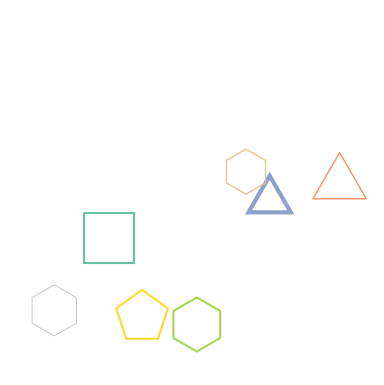[{"shape": "square", "thickness": 1.5, "radius": 0.32, "center": [0.282, 0.382]}, {"shape": "triangle", "thickness": 1, "radius": 0.4, "center": [0.882, 0.524]}, {"shape": "triangle", "thickness": 3, "radius": 0.32, "center": [0.7, 0.48]}, {"shape": "hexagon", "thickness": 1.5, "radius": 0.35, "center": [0.511, 0.157]}, {"shape": "pentagon", "thickness": 1.5, "radius": 0.35, "center": [0.369, 0.177]}, {"shape": "hexagon", "thickness": 1, "radius": 0.29, "center": [0.639, 0.554]}, {"shape": "hexagon", "thickness": 0.5, "radius": 0.33, "center": [0.141, 0.194]}]